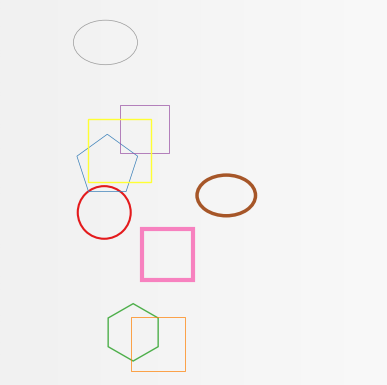[{"shape": "circle", "thickness": 1.5, "radius": 0.34, "center": [0.269, 0.448]}, {"shape": "pentagon", "thickness": 0.5, "radius": 0.41, "center": [0.277, 0.569]}, {"shape": "hexagon", "thickness": 1, "radius": 0.37, "center": [0.344, 0.137]}, {"shape": "square", "thickness": 0.5, "radius": 0.31, "center": [0.373, 0.665]}, {"shape": "square", "thickness": 0.5, "radius": 0.35, "center": [0.407, 0.107]}, {"shape": "square", "thickness": 1, "radius": 0.41, "center": [0.308, 0.608]}, {"shape": "oval", "thickness": 2.5, "radius": 0.38, "center": [0.584, 0.492]}, {"shape": "square", "thickness": 3, "radius": 0.33, "center": [0.432, 0.339]}, {"shape": "oval", "thickness": 0.5, "radius": 0.41, "center": [0.272, 0.89]}]